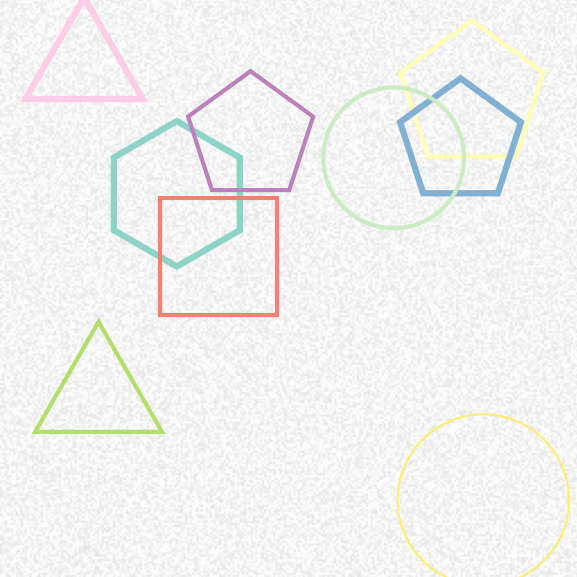[{"shape": "hexagon", "thickness": 3, "radius": 0.63, "center": [0.306, 0.663]}, {"shape": "pentagon", "thickness": 2, "radius": 0.65, "center": [0.817, 0.833]}, {"shape": "square", "thickness": 2, "radius": 0.51, "center": [0.378, 0.555]}, {"shape": "pentagon", "thickness": 3, "radius": 0.55, "center": [0.797, 0.753]}, {"shape": "triangle", "thickness": 2, "radius": 0.63, "center": [0.171, 0.315]}, {"shape": "triangle", "thickness": 3, "radius": 0.59, "center": [0.146, 0.886]}, {"shape": "pentagon", "thickness": 2, "radius": 0.57, "center": [0.434, 0.762]}, {"shape": "circle", "thickness": 2, "radius": 0.61, "center": [0.682, 0.726]}, {"shape": "circle", "thickness": 1, "radius": 0.74, "center": [0.837, 0.133]}]